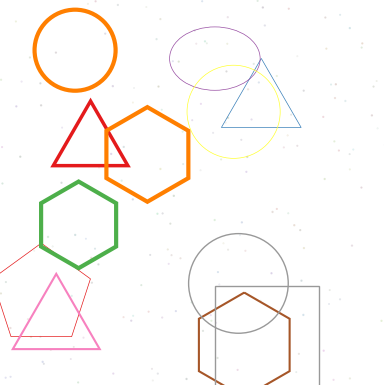[{"shape": "triangle", "thickness": 2.5, "radius": 0.56, "center": [0.235, 0.626]}, {"shape": "pentagon", "thickness": 0.5, "radius": 0.67, "center": [0.107, 0.234]}, {"shape": "triangle", "thickness": 0.5, "radius": 0.6, "center": [0.679, 0.729]}, {"shape": "hexagon", "thickness": 3, "radius": 0.56, "center": [0.204, 0.416]}, {"shape": "oval", "thickness": 0.5, "radius": 0.59, "center": [0.558, 0.848]}, {"shape": "hexagon", "thickness": 3, "radius": 0.61, "center": [0.383, 0.599]}, {"shape": "circle", "thickness": 3, "radius": 0.53, "center": [0.195, 0.87]}, {"shape": "circle", "thickness": 0.5, "radius": 0.6, "center": [0.607, 0.71]}, {"shape": "hexagon", "thickness": 1.5, "radius": 0.68, "center": [0.634, 0.104]}, {"shape": "triangle", "thickness": 1.5, "radius": 0.65, "center": [0.146, 0.158]}, {"shape": "square", "thickness": 1, "radius": 0.68, "center": [0.694, 0.122]}, {"shape": "circle", "thickness": 1, "radius": 0.65, "center": [0.619, 0.264]}]